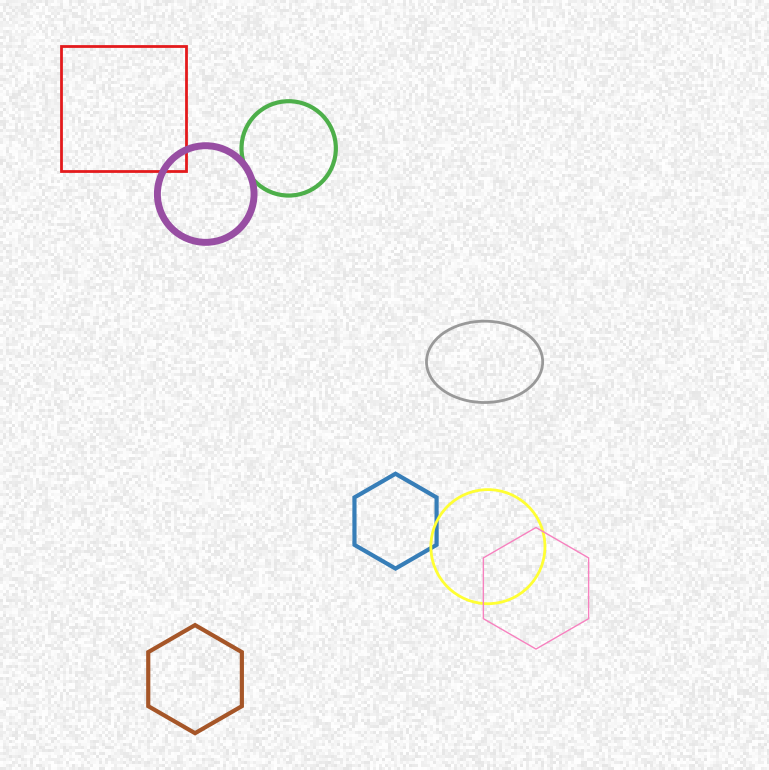[{"shape": "square", "thickness": 1, "radius": 0.41, "center": [0.161, 0.859]}, {"shape": "hexagon", "thickness": 1.5, "radius": 0.31, "center": [0.514, 0.323]}, {"shape": "circle", "thickness": 1.5, "radius": 0.31, "center": [0.375, 0.807]}, {"shape": "circle", "thickness": 2.5, "radius": 0.31, "center": [0.267, 0.748]}, {"shape": "circle", "thickness": 1, "radius": 0.37, "center": [0.634, 0.29]}, {"shape": "hexagon", "thickness": 1.5, "radius": 0.35, "center": [0.253, 0.118]}, {"shape": "hexagon", "thickness": 0.5, "radius": 0.39, "center": [0.696, 0.236]}, {"shape": "oval", "thickness": 1, "radius": 0.38, "center": [0.629, 0.53]}]